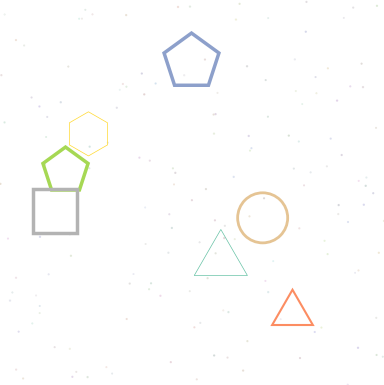[{"shape": "triangle", "thickness": 0.5, "radius": 0.4, "center": [0.574, 0.324]}, {"shape": "triangle", "thickness": 1.5, "radius": 0.31, "center": [0.76, 0.186]}, {"shape": "pentagon", "thickness": 2.5, "radius": 0.37, "center": [0.497, 0.839]}, {"shape": "pentagon", "thickness": 2.5, "radius": 0.31, "center": [0.17, 0.556]}, {"shape": "hexagon", "thickness": 0.5, "radius": 0.29, "center": [0.23, 0.652]}, {"shape": "circle", "thickness": 2, "radius": 0.33, "center": [0.682, 0.434]}, {"shape": "square", "thickness": 2.5, "radius": 0.29, "center": [0.143, 0.451]}]